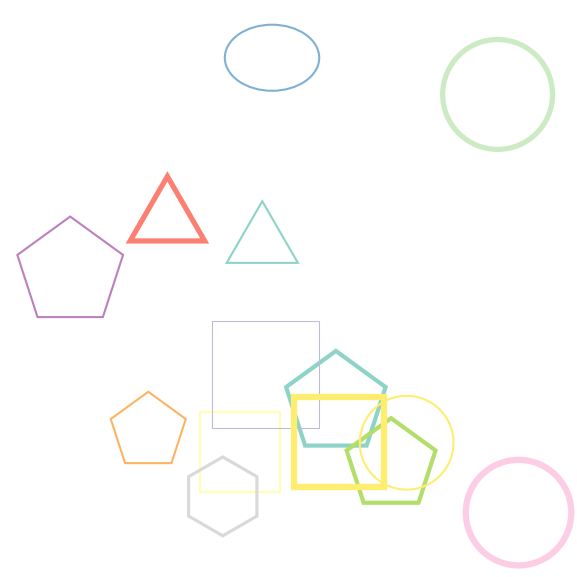[{"shape": "pentagon", "thickness": 2, "radius": 0.45, "center": [0.582, 0.301]}, {"shape": "triangle", "thickness": 1, "radius": 0.36, "center": [0.454, 0.58]}, {"shape": "square", "thickness": 1, "radius": 0.35, "center": [0.416, 0.216]}, {"shape": "square", "thickness": 0.5, "radius": 0.47, "center": [0.46, 0.35]}, {"shape": "triangle", "thickness": 2.5, "radius": 0.37, "center": [0.29, 0.619]}, {"shape": "oval", "thickness": 1, "radius": 0.41, "center": [0.471, 0.899]}, {"shape": "pentagon", "thickness": 1, "radius": 0.34, "center": [0.257, 0.252]}, {"shape": "pentagon", "thickness": 2, "radius": 0.4, "center": [0.677, 0.194]}, {"shape": "circle", "thickness": 3, "radius": 0.46, "center": [0.898, 0.111]}, {"shape": "hexagon", "thickness": 1.5, "radius": 0.34, "center": [0.386, 0.14]}, {"shape": "pentagon", "thickness": 1, "radius": 0.48, "center": [0.122, 0.528]}, {"shape": "circle", "thickness": 2.5, "radius": 0.48, "center": [0.862, 0.836]}, {"shape": "square", "thickness": 3, "radius": 0.39, "center": [0.587, 0.233]}, {"shape": "circle", "thickness": 1, "radius": 0.41, "center": [0.704, 0.233]}]